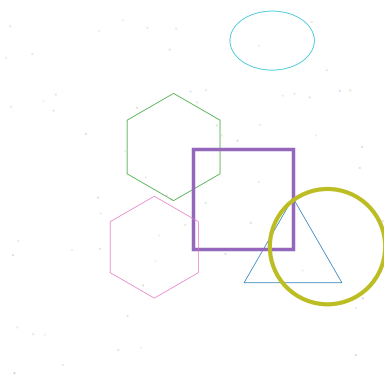[{"shape": "triangle", "thickness": 0.5, "radius": 0.73, "center": [0.761, 0.339]}, {"shape": "hexagon", "thickness": 0.5, "radius": 0.7, "center": [0.451, 0.618]}, {"shape": "square", "thickness": 2.5, "radius": 0.65, "center": [0.631, 0.483]}, {"shape": "hexagon", "thickness": 0.5, "radius": 0.66, "center": [0.401, 0.358]}, {"shape": "circle", "thickness": 3, "radius": 0.75, "center": [0.851, 0.359]}, {"shape": "oval", "thickness": 0.5, "radius": 0.55, "center": [0.707, 0.895]}]